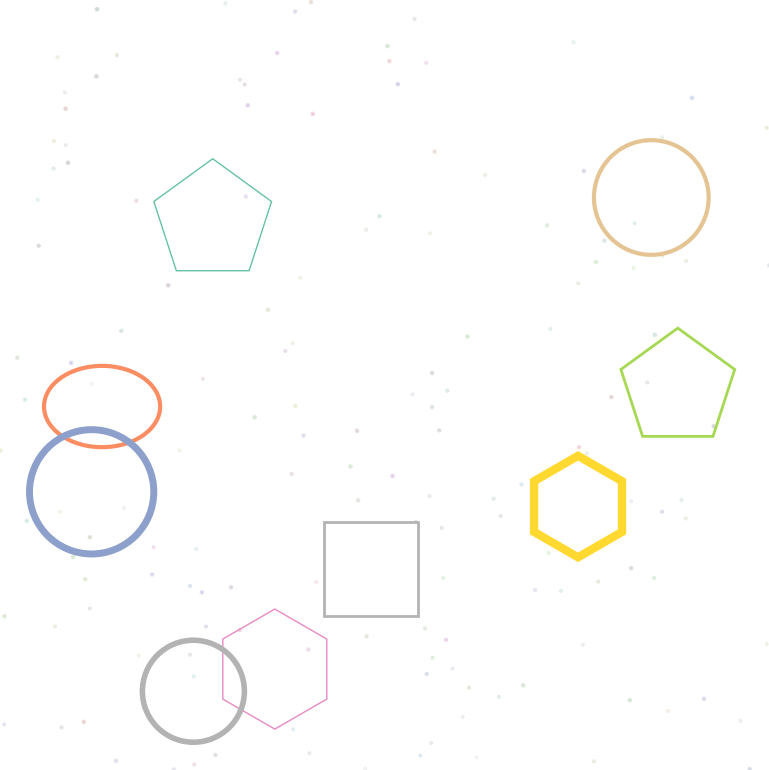[{"shape": "pentagon", "thickness": 0.5, "radius": 0.4, "center": [0.276, 0.713]}, {"shape": "oval", "thickness": 1.5, "radius": 0.38, "center": [0.133, 0.472]}, {"shape": "circle", "thickness": 2.5, "radius": 0.4, "center": [0.119, 0.361]}, {"shape": "hexagon", "thickness": 0.5, "radius": 0.39, "center": [0.357, 0.131]}, {"shape": "pentagon", "thickness": 1, "radius": 0.39, "center": [0.88, 0.496]}, {"shape": "hexagon", "thickness": 3, "radius": 0.33, "center": [0.751, 0.342]}, {"shape": "circle", "thickness": 1.5, "radius": 0.37, "center": [0.846, 0.744]}, {"shape": "circle", "thickness": 2, "radius": 0.33, "center": [0.251, 0.102]}, {"shape": "square", "thickness": 1, "radius": 0.31, "center": [0.482, 0.261]}]